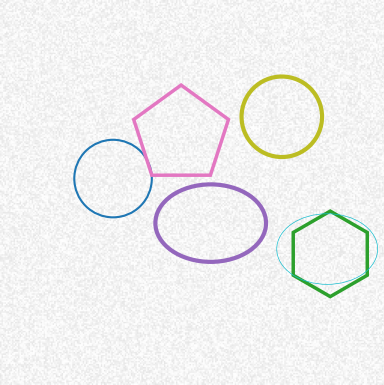[{"shape": "circle", "thickness": 1.5, "radius": 0.5, "center": [0.294, 0.536]}, {"shape": "hexagon", "thickness": 2.5, "radius": 0.56, "center": [0.858, 0.341]}, {"shape": "oval", "thickness": 3, "radius": 0.72, "center": [0.547, 0.42]}, {"shape": "pentagon", "thickness": 2.5, "radius": 0.65, "center": [0.47, 0.65]}, {"shape": "circle", "thickness": 3, "radius": 0.52, "center": [0.732, 0.697]}, {"shape": "oval", "thickness": 0.5, "radius": 0.66, "center": [0.85, 0.353]}]